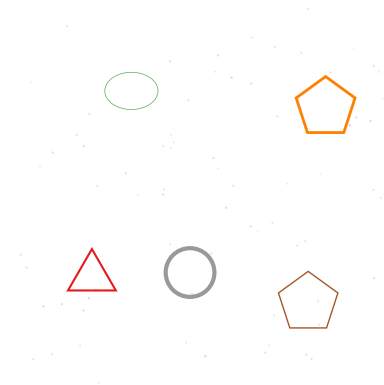[{"shape": "triangle", "thickness": 1.5, "radius": 0.36, "center": [0.239, 0.281]}, {"shape": "oval", "thickness": 0.5, "radius": 0.35, "center": [0.341, 0.764]}, {"shape": "pentagon", "thickness": 2, "radius": 0.4, "center": [0.846, 0.721]}, {"shape": "pentagon", "thickness": 1, "radius": 0.41, "center": [0.8, 0.214]}, {"shape": "circle", "thickness": 3, "radius": 0.32, "center": [0.494, 0.292]}]